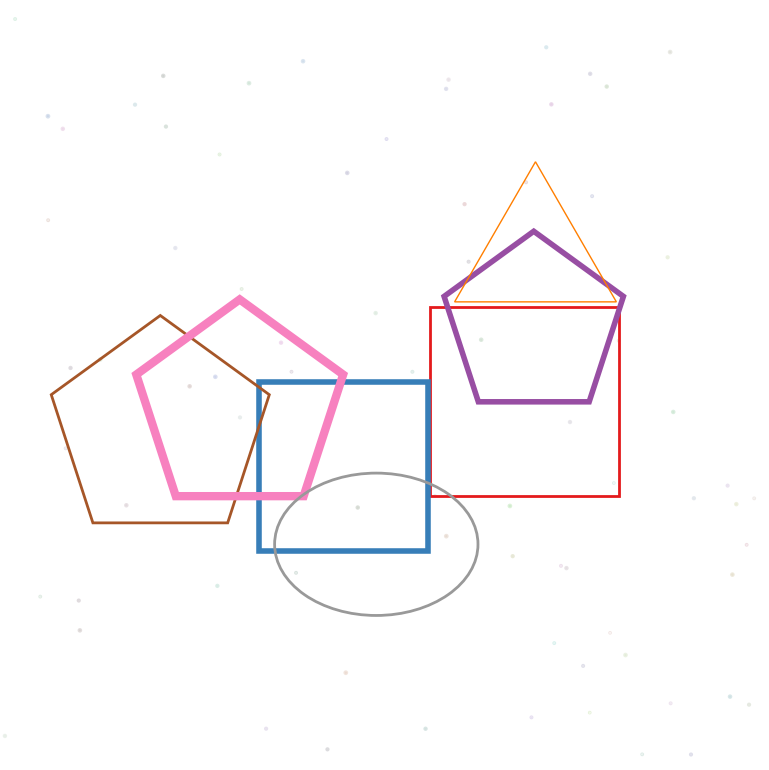[{"shape": "square", "thickness": 1, "radius": 0.62, "center": [0.681, 0.479]}, {"shape": "square", "thickness": 2, "radius": 0.55, "center": [0.446, 0.394]}, {"shape": "pentagon", "thickness": 2, "radius": 0.61, "center": [0.693, 0.577]}, {"shape": "triangle", "thickness": 0.5, "radius": 0.61, "center": [0.695, 0.669]}, {"shape": "pentagon", "thickness": 1, "radius": 0.74, "center": [0.208, 0.441]}, {"shape": "pentagon", "thickness": 3, "radius": 0.71, "center": [0.311, 0.47]}, {"shape": "oval", "thickness": 1, "radius": 0.66, "center": [0.489, 0.293]}]